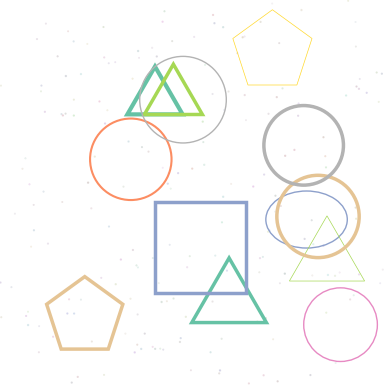[{"shape": "triangle", "thickness": 2.5, "radius": 0.56, "center": [0.595, 0.218]}, {"shape": "triangle", "thickness": 3, "radius": 0.41, "center": [0.403, 0.744]}, {"shape": "circle", "thickness": 1.5, "radius": 0.53, "center": [0.34, 0.586]}, {"shape": "square", "thickness": 2.5, "radius": 0.59, "center": [0.521, 0.358]}, {"shape": "oval", "thickness": 1, "radius": 0.53, "center": [0.796, 0.43]}, {"shape": "circle", "thickness": 1, "radius": 0.48, "center": [0.885, 0.157]}, {"shape": "triangle", "thickness": 0.5, "radius": 0.56, "center": [0.849, 0.326]}, {"shape": "triangle", "thickness": 2.5, "radius": 0.44, "center": [0.45, 0.746]}, {"shape": "pentagon", "thickness": 0.5, "radius": 0.54, "center": [0.708, 0.867]}, {"shape": "circle", "thickness": 2.5, "radius": 0.53, "center": [0.826, 0.438]}, {"shape": "pentagon", "thickness": 2.5, "radius": 0.52, "center": [0.22, 0.177]}, {"shape": "circle", "thickness": 2.5, "radius": 0.52, "center": [0.789, 0.622]}, {"shape": "circle", "thickness": 1, "radius": 0.56, "center": [0.475, 0.741]}]